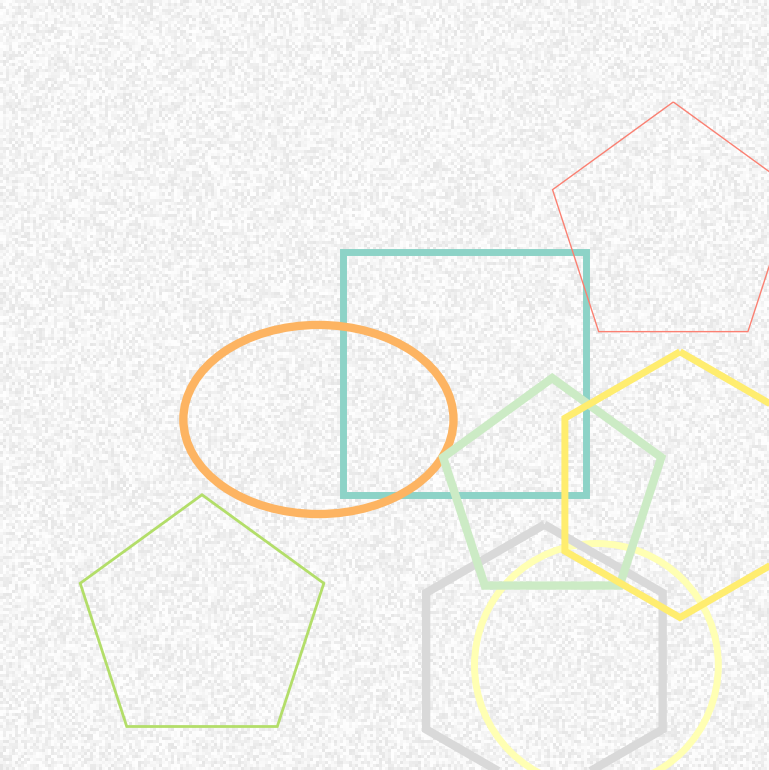[{"shape": "square", "thickness": 2.5, "radius": 0.79, "center": [0.603, 0.515]}, {"shape": "circle", "thickness": 2.5, "radius": 0.79, "center": [0.775, 0.136]}, {"shape": "pentagon", "thickness": 0.5, "radius": 0.82, "center": [0.874, 0.703]}, {"shape": "oval", "thickness": 3, "radius": 0.88, "center": [0.414, 0.455]}, {"shape": "pentagon", "thickness": 1, "radius": 0.83, "center": [0.262, 0.191]}, {"shape": "hexagon", "thickness": 3, "radius": 0.89, "center": [0.707, 0.141]}, {"shape": "pentagon", "thickness": 3, "radius": 0.74, "center": [0.717, 0.36]}, {"shape": "hexagon", "thickness": 2.5, "radius": 0.86, "center": [0.883, 0.371]}]